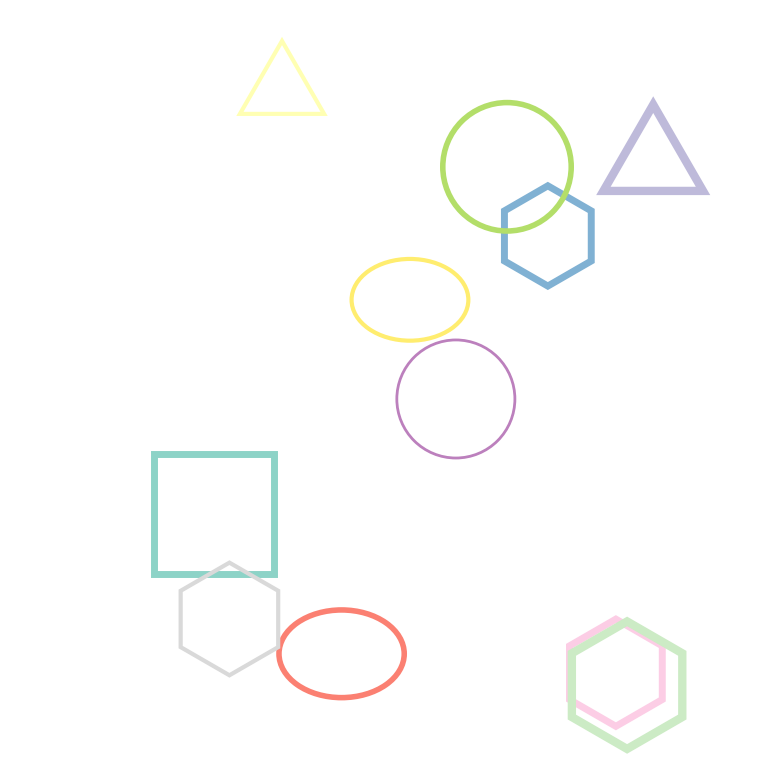[{"shape": "square", "thickness": 2.5, "radius": 0.39, "center": [0.278, 0.332]}, {"shape": "triangle", "thickness": 1.5, "radius": 0.32, "center": [0.366, 0.884]}, {"shape": "triangle", "thickness": 3, "radius": 0.37, "center": [0.848, 0.789]}, {"shape": "oval", "thickness": 2, "radius": 0.41, "center": [0.444, 0.151]}, {"shape": "hexagon", "thickness": 2.5, "radius": 0.33, "center": [0.711, 0.694]}, {"shape": "circle", "thickness": 2, "radius": 0.42, "center": [0.658, 0.783]}, {"shape": "hexagon", "thickness": 2.5, "radius": 0.35, "center": [0.8, 0.126]}, {"shape": "hexagon", "thickness": 1.5, "radius": 0.37, "center": [0.298, 0.196]}, {"shape": "circle", "thickness": 1, "radius": 0.38, "center": [0.592, 0.482]}, {"shape": "hexagon", "thickness": 3, "radius": 0.41, "center": [0.814, 0.11]}, {"shape": "oval", "thickness": 1.5, "radius": 0.38, "center": [0.532, 0.611]}]